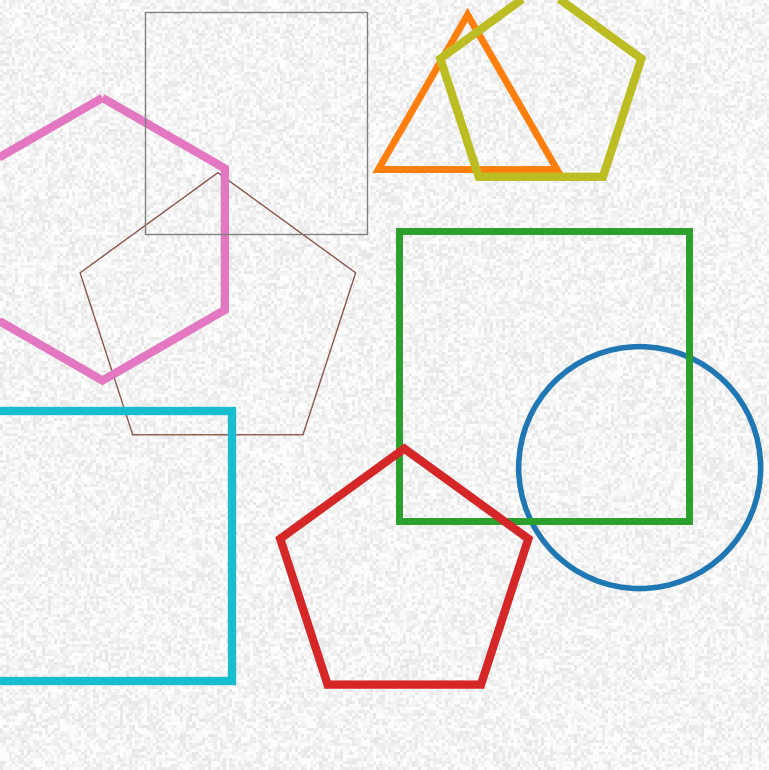[{"shape": "circle", "thickness": 2, "radius": 0.79, "center": [0.831, 0.393]}, {"shape": "triangle", "thickness": 2.5, "radius": 0.67, "center": [0.607, 0.847]}, {"shape": "square", "thickness": 2.5, "radius": 0.94, "center": [0.707, 0.511]}, {"shape": "pentagon", "thickness": 3, "radius": 0.85, "center": [0.525, 0.248]}, {"shape": "pentagon", "thickness": 0.5, "radius": 0.94, "center": [0.283, 0.588]}, {"shape": "hexagon", "thickness": 3, "radius": 0.92, "center": [0.133, 0.689]}, {"shape": "square", "thickness": 0.5, "radius": 0.72, "center": [0.332, 0.84]}, {"shape": "pentagon", "thickness": 3, "radius": 0.69, "center": [0.702, 0.881]}, {"shape": "square", "thickness": 3, "radius": 0.88, "center": [0.126, 0.291]}]